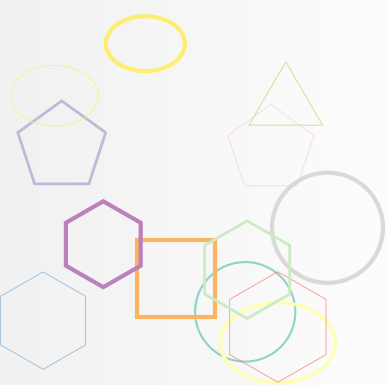[{"shape": "circle", "thickness": 1.5, "radius": 0.65, "center": [0.633, 0.19]}, {"shape": "oval", "thickness": 2.5, "radius": 0.74, "center": [0.717, 0.11]}, {"shape": "pentagon", "thickness": 2, "radius": 0.6, "center": [0.159, 0.619]}, {"shape": "hexagon", "thickness": 0.5, "radius": 0.72, "center": [0.717, 0.151]}, {"shape": "hexagon", "thickness": 0.5, "radius": 0.63, "center": [0.111, 0.167]}, {"shape": "square", "thickness": 3, "radius": 0.5, "center": [0.455, 0.277]}, {"shape": "triangle", "thickness": 0.5, "radius": 0.55, "center": [0.738, 0.73]}, {"shape": "pentagon", "thickness": 0.5, "radius": 0.58, "center": [0.699, 0.612]}, {"shape": "circle", "thickness": 3, "radius": 0.72, "center": [0.845, 0.408]}, {"shape": "hexagon", "thickness": 3, "radius": 0.56, "center": [0.267, 0.366]}, {"shape": "hexagon", "thickness": 2, "radius": 0.63, "center": [0.638, 0.3]}, {"shape": "oval", "thickness": 0.5, "radius": 0.56, "center": [0.141, 0.751]}, {"shape": "oval", "thickness": 3, "radius": 0.51, "center": [0.375, 0.887]}]